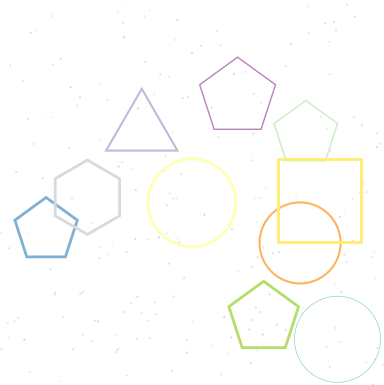[{"shape": "circle", "thickness": 0.5, "radius": 0.56, "center": [0.877, 0.119]}, {"shape": "circle", "thickness": 2, "radius": 0.57, "center": [0.498, 0.473]}, {"shape": "triangle", "thickness": 1.5, "radius": 0.53, "center": [0.368, 0.662]}, {"shape": "pentagon", "thickness": 2, "radius": 0.43, "center": [0.12, 0.402]}, {"shape": "circle", "thickness": 1.5, "radius": 0.53, "center": [0.779, 0.369]}, {"shape": "pentagon", "thickness": 2, "radius": 0.48, "center": [0.685, 0.174]}, {"shape": "hexagon", "thickness": 2, "radius": 0.48, "center": [0.227, 0.488]}, {"shape": "pentagon", "thickness": 1, "radius": 0.52, "center": [0.617, 0.748]}, {"shape": "pentagon", "thickness": 1, "radius": 0.43, "center": [0.794, 0.652]}, {"shape": "square", "thickness": 2, "radius": 0.54, "center": [0.831, 0.48]}]